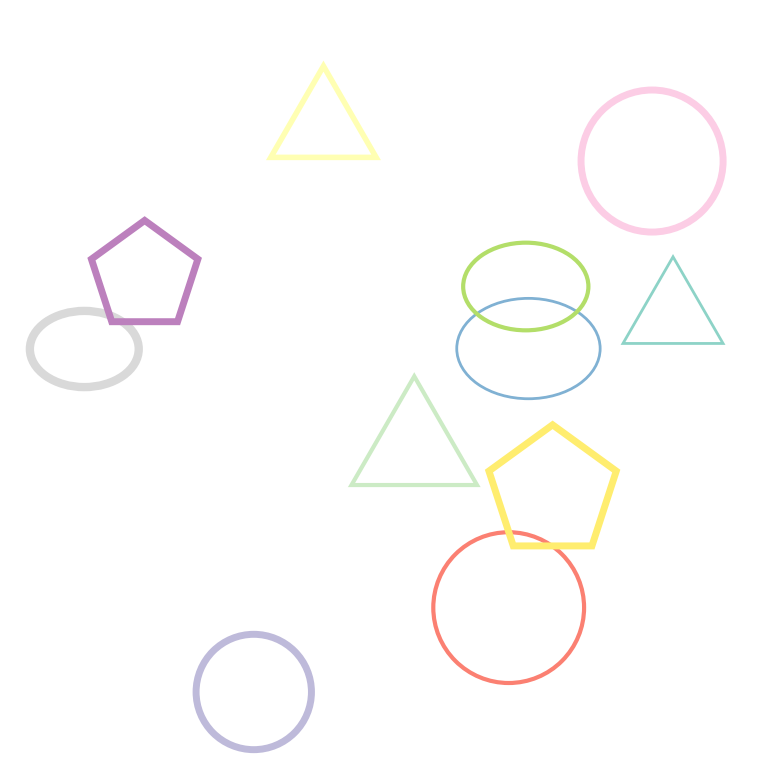[{"shape": "triangle", "thickness": 1, "radius": 0.38, "center": [0.874, 0.591]}, {"shape": "triangle", "thickness": 2, "radius": 0.4, "center": [0.42, 0.835]}, {"shape": "circle", "thickness": 2.5, "radius": 0.37, "center": [0.33, 0.101]}, {"shape": "circle", "thickness": 1.5, "radius": 0.49, "center": [0.661, 0.211]}, {"shape": "oval", "thickness": 1, "radius": 0.47, "center": [0.686, 0.547]}, {"shape": "oval", "thickness": 1.5, "radius": 0.41, "center": [0.683, 0.628]}, {"shape": "circle", "thickness": 2.5, "radius": 0.46, "center": [0.847, 0.791]}, {"shape": "oval", "thickness": 3, "radius": 0.35, "center": [0.109, 0.547]}, {"shape": "pentagon", "thickness": 2.5, "radius": 0.36, "center": [0.188, 0.641]}, {"shape": "triangle", "thickness": 1.5, "radius": 0.47, "center": [0.538, 0.417]}, {"shape": "pentagon", "thickness": 2.5, "radius": 0.43, "center": [0.718, 0.361]}]